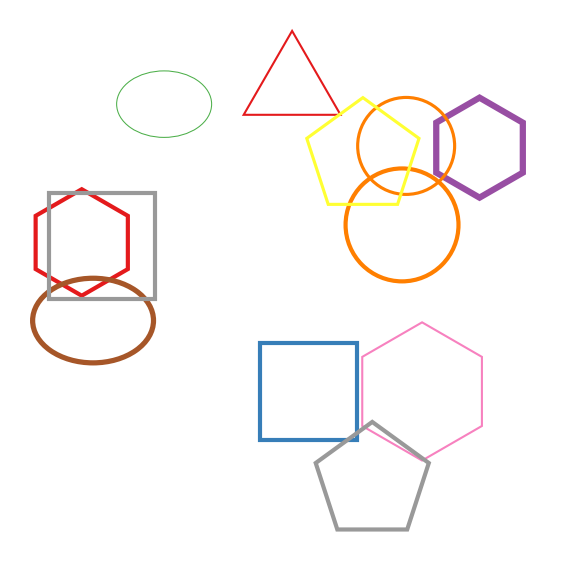[{"shape": "hexagon", "thickness": 2, "radius": 0.46, "center": [0.142, 0.579]}, {"shape": "triangle", "thickness": 1, "radius": 0.48, "center": [0.506, 0.849]}, {"shape": "square", "thickness": 2, "radius": 0.42, "center": [0.534, 0.321]}, {"shape": "oval", "thickness": 0.5, "radius": 0.41, "center": [0.284, 0.819]}, {"shape": "hexagon", "thickness": 3, "radius": 0.43, "center": [0.83, 0.743]}, {"shape": "circle", "thickness": 1.5, "radius": 0.42, "center": [0.703, 0.746]}, {"shape": "circle", "thickness": 2, "radius": 0.49, "center": [0.696, 0.61]}, {"shape": "pentagon", "thickness": 1.5, "radius": 0.51, "center": [0.628, 0.728]}, {"shape": "oval", "thickness": 2.5, "radius": 0.52, "center": [0.161, 0.444]}, {"shape": "hexagon", "thickness": 1, "radius": 0.6, "center": [0.731, 0.321]}, {"shape": "square", "thickness": 2, "radius": 0.46, "center": [0.177, 0.573]}, {"shape": "pentagon", "thickness": 2, "radius": 0.51, "center": [0.645, 0.166]}]